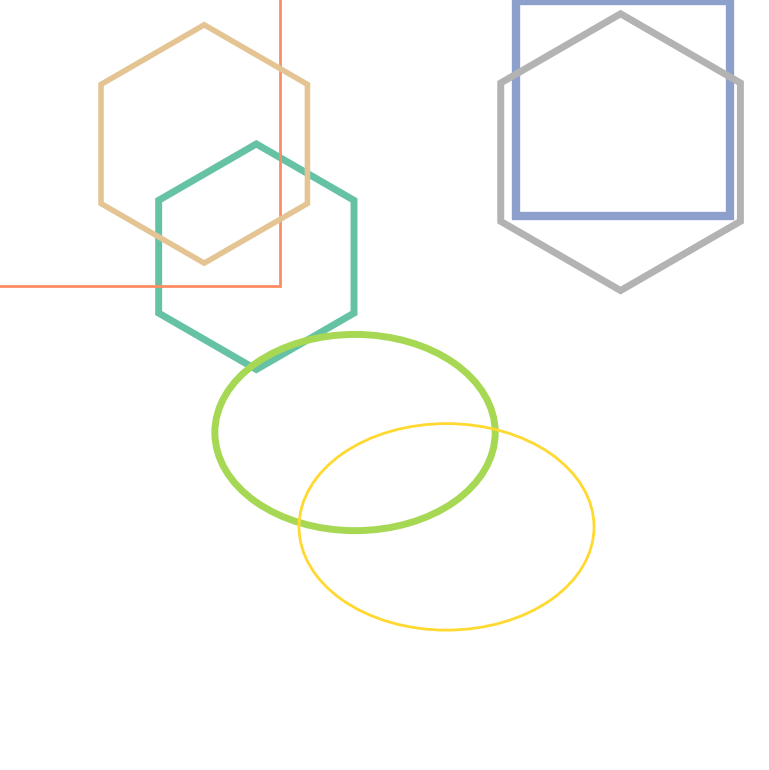[{"shape": "hexagon", "thickness": 2.5, "radius": 0.73, "center": [0.333, 0.667]}, {"shape": "square", "thickness": 1, "radius": 0.96, "center": [0.171, 0.821]}, {"shape": "square", "thickness": 3, "radius": 0.7, "center": [0.809, 0.859]}, {"shape": "oval", "thickness": 2.5, "radius": 0.91, "center": [0.461, 0.438]}, {"shape": "oval", "thickness": 1, "radius": 0.96, "center": [0.58, 0.316]}, {"shape": "hexagon", "thickness": 2, "radius": 0.77, "center": [0.265, 0.813]}, {"shape": "hexagon", "thickness": 2.5, "radius": 0.9, "center": [0.806, 0.802]}]